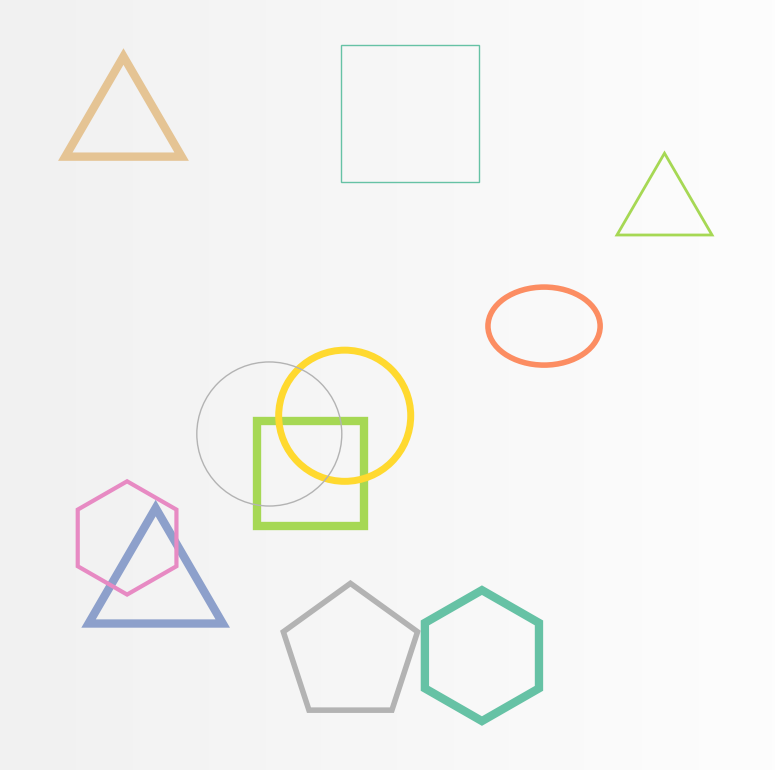[{"shape": "square", "thickness": 0.5, "radius": 0.44, "center": [0.529, 0.852]}, {"shape": "hexagon", "thickness": 3, "radius": 0.42, "center": [0.622, 0.149]}, {"shape": "oval", "thickness": 2, "radius": 0.36, "center": [0.702, 0.577]}, {"shape": "triangle", "thickness": 3, "radius": 0.5, "center": [0.201, 0.24]}, {"shape": "hexagon", "thickness": 1.5, "radius": 0.37, "center": [0.164, 0.301]}, {"shape": "triangle", "thickness": 1, "radius": 0.35, "center": [0.857, 0.73]}, {"shape": "square", "thickness": 3, "radius": 0.34, "center": [0.401, 0.385]}, {"shape": "circle", "thickness": 2.5, "radius": 0.43, "center": [0.445, 0.46]}, {"shape": "triangle", "thickness": 3, "radius": 0.43, "center": [0.159, 0.84]}, {"shape": "circle", "thickness": 0.5, "radius": 0.47, "center": [0.347, 0.436]}, {"shape": "pentagon", "thickness": 2, "radius": 0.46, "center": [0.452, 0.151]}]